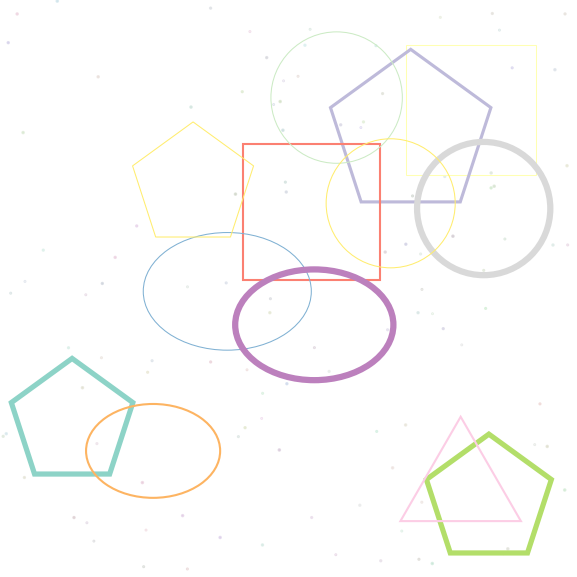[{"shape": "pentagon", "thickness": 2.5, "radius": 0.55, "center": [0.125, 0.268]}, {"shape": "square", "thickness": 0.5, "radius": 0.56, "center": [0.816, 0.808]}, {"shape": "pentagon", "thickness": 1.5, "radius": 0.73, "center": [0.711, 0.768]}, {"shape": "square", "thickness": 1, "radius": 0.59, "center": [0.54, 0.632]}, {"shape": "oval", "thickness": 0.5, "radius": 0.73, "center": [0.394, 0.495]}, {"shape": "oval", "thickness": 1, "radius": 0.58, "center": [0.265, 0.218]}, {"shape": "pentagon", "thickness": 2.5, "radius": 0.57, "center": [0.847, 0.134]}, {"shape": "triangle", "thickness": 1, "radius": 0.6, "center": [0.798, 0.157]}, {"shape": "circle", "thickness": 3, "radius": 0.58, "center": [0.838, 0.638]}, {"shape": "oval", "thickness": 3, "radius": 0.68, "center": [0.544, 0.437]}, {"shape": "circle", "thickness": 0.5, "radius": 0.57, "center": [0.583, 0.83]}, {"shape": "circle", "thickness": 0.5, "radius": 0.56, "center": [0.676, 0.647]}, {"shape": "pentagon", "thickness": 0.5, "radius": 0.55, "center": [0.334, 0.678]}]